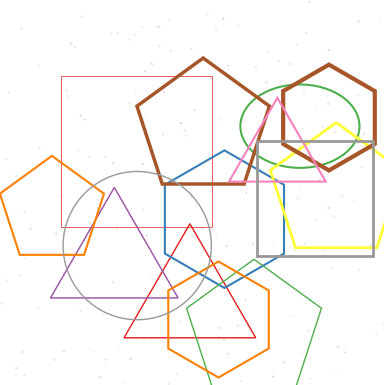[{"shape": "square", "thickness": 0.5, "radius": 0.98, "center": [0.355, 0.607]}, {"shape": "triangle", "thickness": 1, "radius": 0.99, "center": [0.493, 0.221]}, {"shape": "hexagon", "thickness": 1.5, "radius": 0.89, "center": [0.583, 0.431]}, {"shape": "oval", "thickness": 1.5, "radius": 0.77, "center": [0.779, 0.672]}, {"shape": "pentagon", "thickness": 1, "radius": 0.92, "center": [0.66, 0.142]}, {"shape": "triangle", "thickness": 1, "radius": 0.96, "center": [0.297, 0.322]}, {"shape": "pentagon", "thickness": 1.5, "radius": 0.71, "center": [0.135, 0.453]}, {"shape": "hexagon", "thickness": 1.5, "radius": 0.75, "center": [0.568, 0.17]}, {"shape": "pentagon", "thickness": 2, "radius": 0.9, "center": [0.873, 0.502]}, {"shape": "pentagon", "thickness": 2.5, "radius": 0.9, "center": [0.528, 0.668]}, {"shape": "hexagon", "thickness": 3, "radius": 0.69, "center": [0.854, 0.695]}, {"shape": "triangle", "thickness": 1.5, "radius": 0.73, "center": [0.72, 0.601]}, {"shape": "square", "thickness": 2, "radius": 0.75, "center": [0.818, 0.485]}, {"shape": "circle", "thickness": 1, "radius": 0.96, "center": [0.357, 0.362]}]